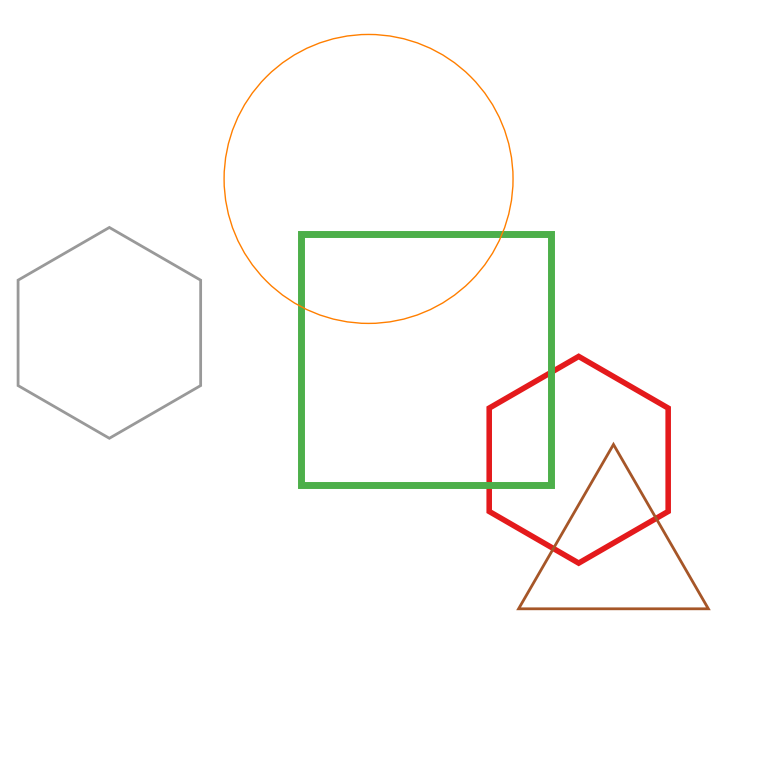[{"shape": "hexagon", "thickness": 2, "radius": 0.67, "center": [0.752, 0.403]}, {"shape": "square", "thickness": 2.5, "radius": 0.81, "center": [0.553, 0.534]}, {"shape": "circle", "thickness": 0.5, "radius": 0.94, "center": [0.479, 0.768]}, {"shape": "triangle", "thickness": 1, "radius": 0.71, "center": [0.797, 0.28]}, {"shape": "hexagon", "thickness": 1, "radius": 0.68, "center": [0.142, 0.568]}]